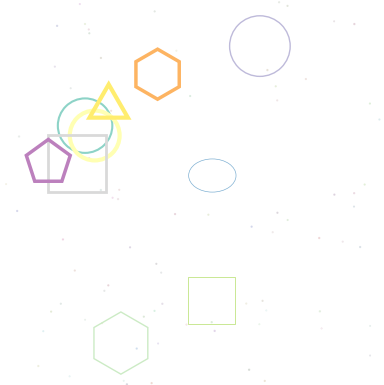[{"shape": "circle", "thickness": 1.5, "radius": 0.35, "center": [0.221, 0.674]}, {"shape": "circle", "thickness": 3, "radius": 0.32, "center": [0.246, 0.648]}, {"shape": "circle", "thickness": 1, "radius": 0.39, "center": [0.675, 0.88]}, {"shape": "oval", "thickness": 0.5, "radius": 0.31, "center": [0.552, 0.544]}, {"shape": "hexagon", "thickness": 2.5, "radius": 0.32, "center": [0.409, 0.807]}, {"shape": "square", "thickness": 0.5, "radius": 0.31, "center": [0.551, 0.219]}, {"shape": "square", "thickness": 2, "radius": 0.37, "center": [0.2, 0.575]}, {"shape": "pentagon", "thickness": 2.5, "radius": 0.3, "center": [0.125, 0.578]}, {"shape": "hexagon", "thickness": 1, "radius": 0.4, "center": [0.314, 0.109]}, {"shape": "triangle", "thickness": 3, "radius": 0.29, "center": [0.282, 0.723]}]